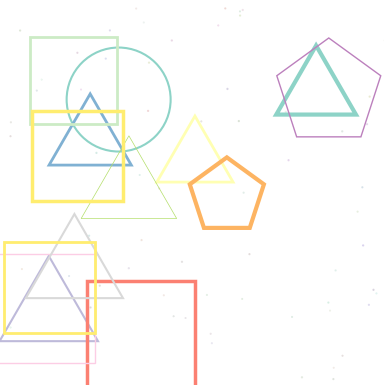[{"shape": "circle", "thickness": 1.5, "radius": 0.68, "center": [0.308, 0.741]}, {"shape": "triangle", "thickness": 3, "radius": 0.6, "center": [0.821, 0.762]}, {"shape": "triangle", "thickness": 2, "radius": 0.57, "center": [0.506, 0.584]}, {"shape": "triangle", "thickness": 1.5, "radius": 0.74, "center": [0.127, 0.188]}, {"shape": "square", "thickness": 2.5, "radius": 0.7, "center": [0.367, 0.13]}, {"shape": "triangle", "thickness": 2, "radius": 0.62, "center": [0.234, 0.633]}, {"shape": "pentagon", "thickness": 3, "radius": 0.51, "center": [0.589, 0.49]}, {"shape": "triangle", "thickness": 0.5, "radius": 0.72, "center": [0.335, 0.504]}, {"shape": "square", "thickness": 1, "radius": 0.71, "center": [0.105, 0.198]}, {"shape": "triangle", "thickness": 1.5, "radius": 0.73, "center": [0.193, 0.298]}, {"shape": "pentagon", "thickness": 1, "radius": 0.71, "center": [0.854, 0.759]}, {"shape": "square", "thickness": 2, "radius": 0.56, "center": [0.19, 0.79]}, {"shape": "square", "thickness": 2.5, "radius": 0.59, "center": [0.201, 0.594]}, {"shape": "square", "thickness": 2, "radius": 0.59, "center": [0.128, 0.254]}]